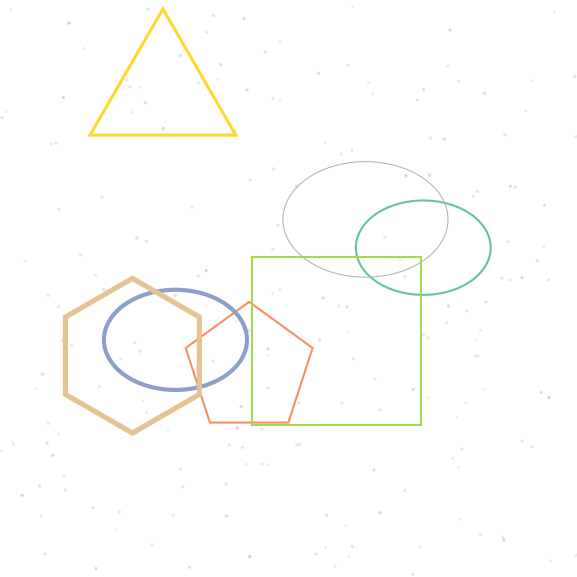[{"shape": "oval", "thickness": 1, "radius": 0.58, "center": [0.733, 0.57]}, {"shape": "pentagon", "thickness": 1, "radius": 0.58, "center": [0.431, 0.361]}, {"shape": "oval", "thickness": 2, "radius": 0.62, "center": [0.304, 0.411]}, {"shape": "square", "thickness": 1, "radius": 0.73, "center": [0.582, 0.408]}, {"shape": "triangle", "thickness": 1.5, "radius": 0.73, "center": [0.282, 0.838]}, {"shape": "hexagon", "thickness": 2.5, "radius": 0.67, "center": [0.229, 0.383]}, {"shape": "oval", "thickness": 0.5, "radius": 0.71, "center": [0.633, 0.619]}]